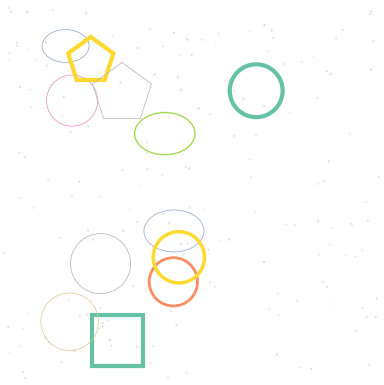[{"shape": "circle", "thickness": 3, "radius": 0.34, "center": [0.665, 0.764]}, {"shape": "square", "thickness": 3, "radius": 0.33, "center": [0.305, 0.115]}, {"shape": "circle", "thickness": 2, "radius": 0.31, "center": [0.45, 0.268]}, {"shape": "oval", "thickness": 0.5, "radius": 0.3, "center": [0.17, 0.881]}, {"shape": "oval", "thickness": 0.5, "radius": 0.39, "center": [0.452, 0.4]}, {"shape": "circle", "thickness": 0.5, "radius": 0.33, "center": [0.187, 0.739]}, {"shape": "oval", "thickness": 1, "radius": 0.39, "center": [0.428, 0.653]}, {"shape": "circle", "thickness": 2.5, "radius": 0.33, "center": [0.465, 0.332]}, {"shape": "pentagon", "thickness": 3, "radius": 0.31, "center": [0.236, 0.842]}, {"shape": "circle", "thickness": 0.5, "radius": 0.37, "center": [0.181, 0.164]}, {"shape": "circle", "thickness": 0.5, "radius": 0.39, "center": [0.261, 0.315]}, {"shape": "pentagon", "thickness": 0.5, "radius": 0.4, "center": [0.317, 0.757]}]